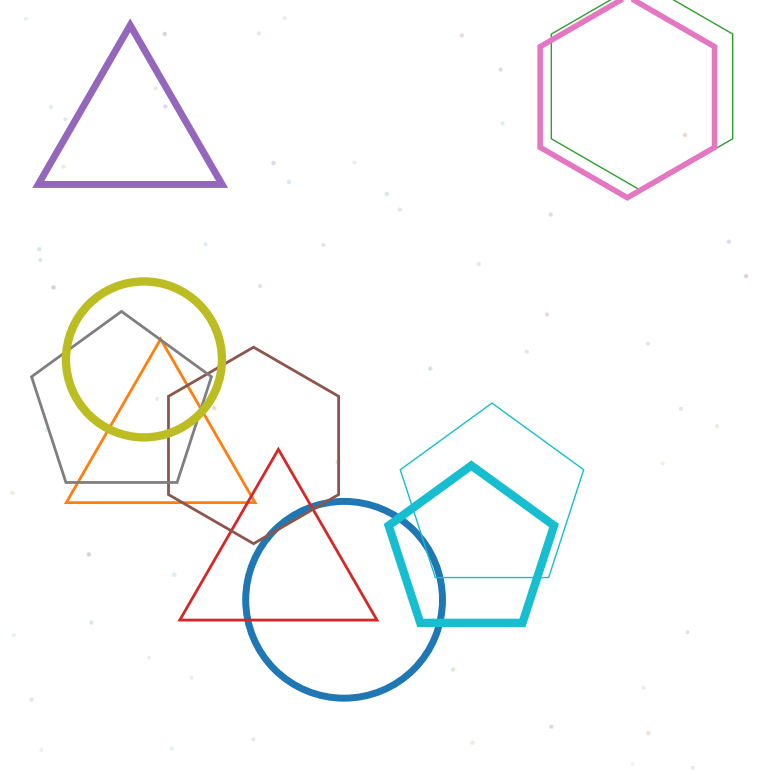[{"shape": "circle", "thickness": 2.5, "radius": 0.64, "center": [0.447, 0.221]}, {"shape": "triangle", "thickness": 1, "radius": 0.71, "center": [0.209, 0.418]}, {"shape": "hexagon", "thickness": 0.5, "radius": 0.68, "center": [0.834, 0.888]}, {"shape": "triangle", "thickness": 1, "radius": 0.74, "center": [0.362, 0.269]}, {"shape": "triangle", "thickness": 2.5, "radius": 0.69, "center": [0.169, 0.829]}, {"shape": "hexagon", "thickness": 1, "radius": 0.64, "center": [0.329, 0.422]}, {"shape": "hexagon", "thickness": 2, "radius": 0.65, "center": [0.815, 0.874]}, {"shape": "pentagon", "thickness": 1, "radius": 0.61, "center": [0.158, 0.473]}, {"shape": "circle", "thickness": 3, "radius": 0.51, "center": [0.187, 0.533]}, {"shape": "pentagon", "thickness": 3, "radius": 0.56, "center": [0.612, 0.282]}, {"shape": "pentagon", "thickness": 0.5, "radius": 0.63, "center": [0.639, 0.351]}]